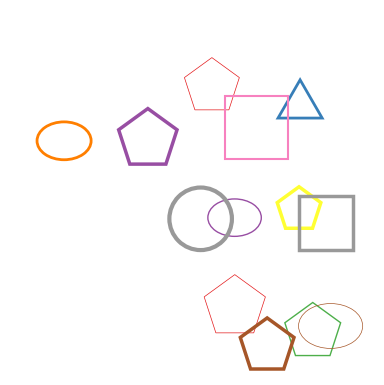[{"shape": "pentagon", "thickness": 0.5, "radius": 0.38, "center": [0.55, 0.775]}, {"shape": "pentagon", "thickness": 0.5, "radius": 0.42, "center": [0.61, 0.203]}, {"shape": "triangle", "thickness": 2, "radius": 0.33, "center": [0.779, 0.726]}, {"shape": "pentagon", "thickness": 1, "radius": 0.38, "center": [0.812, 0.138]}, {"shape": "pentagon", "thickness": 2.5, "radius": 0.4, "center": [0.384, 0.638]}, {"shape": "oval", "thickness": 1, "radius": 0.35, "center": [0.609, 0.435]}, {"shape": "oval", "thickness": 2, "radius": 0.35, "center": [0.166, 0.634]}, {"shape": "pentagon", "thickness": 2.5, "radius": 0.3, "center": [0.777, 0.455]}, {"shape": "oval", "thickness": 0.5, "radius": 0.42, "center": [0.859, 0.153]}, {"shape": "pentagon", "thickness": 2.5, "radius": 0.37, "center": [0.694, 0.101]}, {"shape": "square", "thickness": 1.5, "radius": 0.41, "center": [0.666, 0.669]}, {"shape": "square", "thickness": 2.5, "radius": 0.35, "center": [0.847, 0.42]}, {"shape": "circle", "thickness": 3, "radius": 0.41, "center": [0.521, 0.432]}]